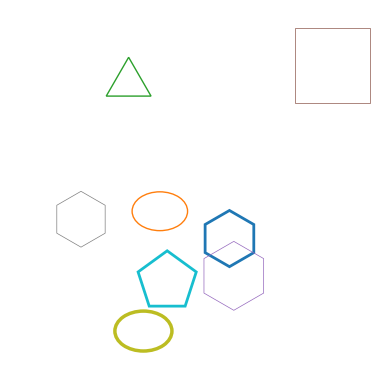[{"shape": "hexagon", "thickness": 2, "radius": 0.36, "center": [0.596, 0.38]}, {"shape": "oval", "thickness": 1, "radius": 0.36, "center": [0.415, 0.451]}, {"shape": "triangle", "thickness": 1, "radius": 0.34, "center": [0.334, 0.784]}, {"shape": "hexagon", "thickness": 0.5, "radius": 0.45, "center": [0.607, 0.284]}, {"shape": "square", "thickness": 0.5, "radius": 0.49, "center": [0.863, 0.83]}, {"shape": "hexagon", "thickness": 0.5, "radius": 0.36, "center": [0.21, 0.431]}, {"shape": "oval", "thickness": 2.5, "radius": 0.37, "center": [0.373, 0.14]}, {"shape": "pentagon", "thickness": 2, "radius": 0.4, "center": [0.434, 0.269]}]